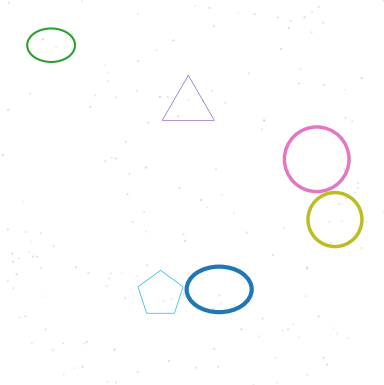[{"shape": "oval", "thickness": 3, "radius": 0.42, "center": [0.569, 0.248]}, {"shape": "oval", "thickness": 1.5, "radius": 0.31, "center": [0.133, 0.883]}, {"shape": "triangle", "thickness": 0.5, "radius": 0.39, "center": [0.489, 0.726]}, {"shape": "circle", "thickness": 2.5, "radius": 0.42, "center": [0.823, 0.586]}, {"shape": "circle", "thickness": 2.5, "radius": 0.35, "center": [0.87, 0.43]}, {"shape": "pentagon", "thickness": 0.5, "radius": 0.31, "center": [0.417, 0.236]}]